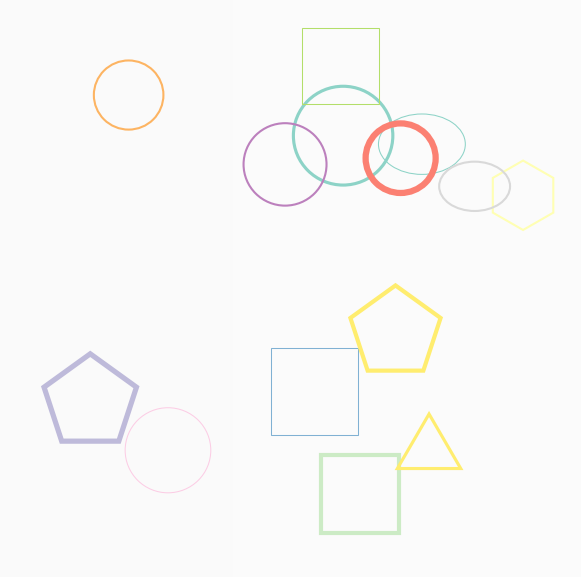[{"shape": "circle", "thickness": 1.5, "radius": 0.43, "center": [0.59, 0.764]}, {"shape": "oval", "thickness": 0.5, "radius": 0.37, "center": [0.726, 0.749]}, {"shape": "hexagon", "thickness": 1, "radius": 0.3, "center": [0.9, 0.661]}, {"shape": "pentagon", "thickness": 2.5, "radius": 0.42, "center": [0.155, 0.303]}, {"shape": "circle", "thickness": 3, "radius": 0.3, "center": [0.689, 0.725]}, {"shape": "square", "thickness": 0.5, "radius": 0.38, "center": [0.541, 0.322]}, {"shape": "circle", "thickness": 1, "radius": 0.3, "center": [0.221, 0.835]}, {"shape": "square", "thickness": 0.5, "radius": 0.33, "center": [0.586, 0.884]}, {"shape": "circle", "thickness": 0.5, "radius": 0.37, "center": [0.289, 0.219]}, {"shape": "oval", "thickness": 1, "radius": 0.31, "center": [0.817, 0.677]}, {"shape": "circle", "thickness": 1, "radius": 0.36, "center": [0.49, 0.714]}, {"shape": "square", "thickness": 2, "radius": 0.34, "center": [0.619, 0.144]}, {"shape": "triangle", "thickness": 1.5, "radius": 0.31, "center": [0.738, 0.219]}, {"shape": "pentagon", "thickness": 2, "radius": 0.41, "center": [0.68, 0.423]}]